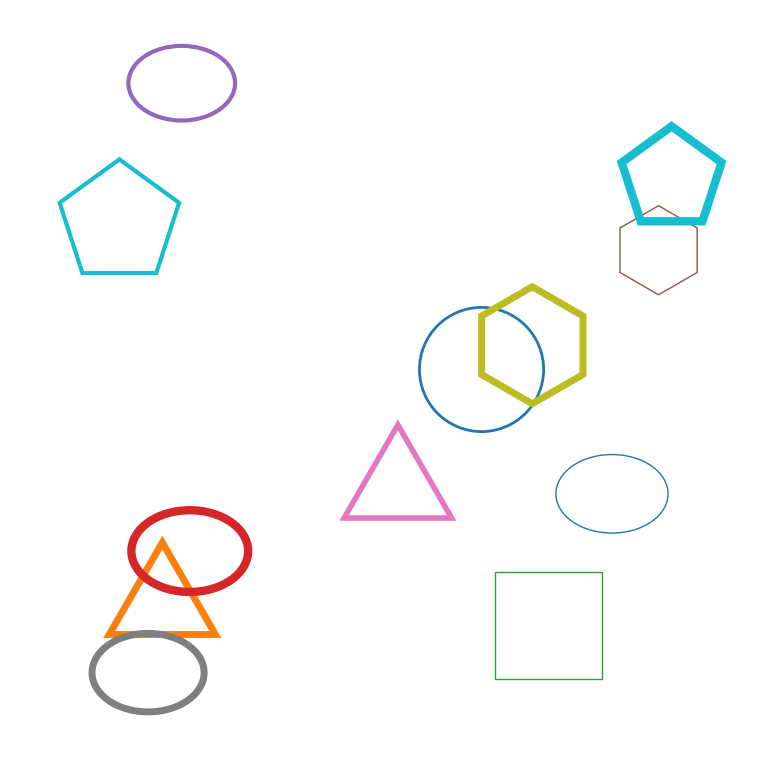[{"shape": "oval", "thickness": 0.5, "radius": 0.36, "center": [0.795, 0.359]}, {"shape": "circle", "thickness": 1, "radius": 0.4, "center": [0.625, 0.52]}, {"shape": "triangle", "thickness": 2.5, "radius": 0.4, "center": [0.211, 0.216]}, {"shape": "square", "thickness": 0.5, "radius": 0.35, "center": [0.712, 0.188]}, {"shape": "oval", "thickness": 3, "radius": 0.38, "center": [0.246, 0.284]}, {"shape": "oval", "thickness": 1.5, "radius": 0.35, "center": [0.236, 0.892]}, {"shape": "hexagon", "thickness": 0.5, "radius": 0.29, "center": [0.855, 0.675]}, {"shape": "triangle", "thickness": 2, "radius": 0.4, "center": [0.517, 0.368]}, {"shape": "oval", "thickness": 2.5, "radius": 0.36, "center": [0.192, 0.126]}, {"shape": "hexagon", "thickness": 2.5, "radius": 0.38, "center": [0.691, 0.552]}, {"shape": "pentagon", "thickness": 1.5, "radius": 0.41, "center": [0.155, 0.711]}, {"shape": "pentagon", "thickness": 3, "radius": 0.34, "center": [0.872, 0.768]}]